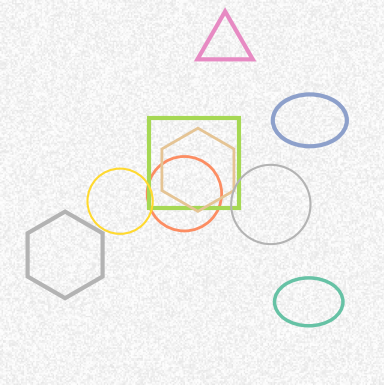[{"shape": "oval", "thickness": 2.5, "radius": 0.44, "center": [0.802, 0.216]}, {"shape": "circle", "thickness": 2, "radius": 0.48, "center": [0.479, 0.497]}, {"shape": "oval", "thickness": 3, "radius": 0.48, "center": [0.805, 0.687]}, {"shape": "triangle", "thickness": 3, "radius": 0.41, "center": [0.585, 0.887]}, {"shape": "square", "thickness": 3, "radius": 0.58, "center": [0.504, 0.576]}, {"shape": "circle", "thickness": 1.5, "radius": 0.42, "center": [0.312, 0.477]}, {"shape": "hexagon", "thickness": 2, "radius": 0.54, "center": [0.514, 0.559]}, {"shape": "hexagon", "thickness": 3, "radius": 0.56, "center": [0.169, 0.338]}, {"shape": "circle", "thickness": 1.5, "radius": 0.51, "center": [0.703, 0.469]}]